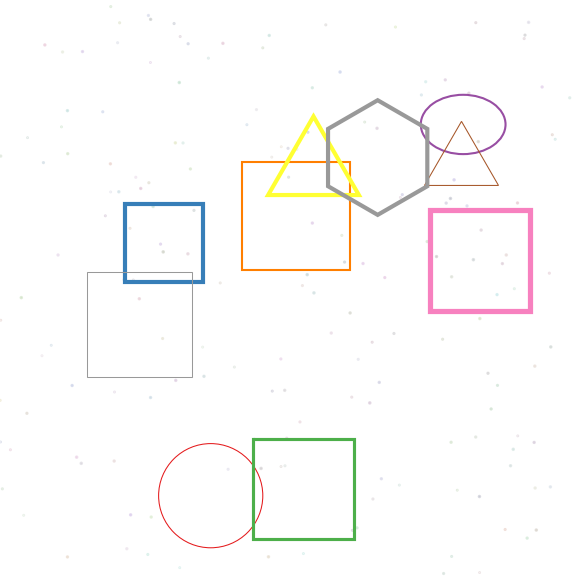[{"shape": "circle", "thickness": 0.5, "radius": 0.45, "center": [0.365, 0.141]}, {"shape": "square", "thickness": 2, "radius": 0.34, "center": [0.284, 0.578]}, {"shape": "square", "thickness": 1.5, "radius": 0.44, "center": [0.525, 0.152]}, {"shape": "oval", "thickness": 1, "radius": 0.37, "center": [0.802, 0.784]}, {"shape": "square", "thickness": 1, "radius": 0.47, "center": [0.512, 0.625]}, {"shape": "triangle", "thickness": 2, "radius": 0.45, "center": [0.543, 0.707]}, {"shape": "triangle", "thickness": 0.5, "radius": 0.37, "center": [0.799, 0.715]}, {"shape": "square", "thickness": 2.5, "radius": 0.44, "center": [0.831, 0.548]}, {"shape": "hexagon", "thickness": 2, "radius": 0.5, "center": [0.654, 0.726]}, {"shape": "square", "thickness": 0.5, "radius": 0.45, "center": [0.241, 0.438]}]